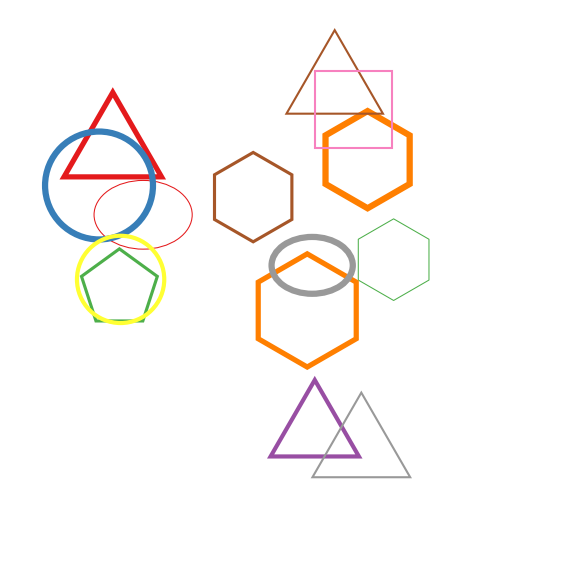[{"shape": "triangle", "thickness": 2.5, "radius": 0.49, "center": [0.195, 0.742]}, {"shape": "oval", "thickness": 0.5, "radius": 0.42, "center": [0.248, 0.627]}, {"shape": "circle", "thickness": 3, "radius": 0.47, "center": [0.171, 0.678]}, {"shape": "hexagon", "thickness": 0.5, "radius": 0.35, "center": [0.682, 0.55]}, {"shape": "pentagon", "thickness": 1.5, "radius": 0.35, "center": [0.207, 0.499]}, {"shape": "triangle", "thickness": 2, "radius": 0.44, "center": [0.545, 0.253]}, {"shape": "hexagon", "thickness": 2.5, "radius": 0.49, "center": [0.532, 0.462]}, {"shape": "hexagon", "thickness": 3, "radius": 0.42, "center": [0.637, 0.723]}, {"shape": "circle", "thickness": 2, "radius": 0.38, "center": [0.209, 0.515]}, {"shape": "triangle", "thickness": 1, "radius": 0.48, "center": [0.58, 0.851]}, {"shape": "hexagon", "thickness": 1.5, "radius": 0.39, "center": [0.438, 0.658]}, {"shape": "square", "thickness": 1, "radius": 0.33, "center": [0.611, 0.81]}, {"shape": "triangle", "thickness": 1, "radius": 0.49, "center": [0.626, 0.222]}, {"shape": "oval", "thickness": 3, "radius": 0.35, "center": [0.541, 0.54]}]